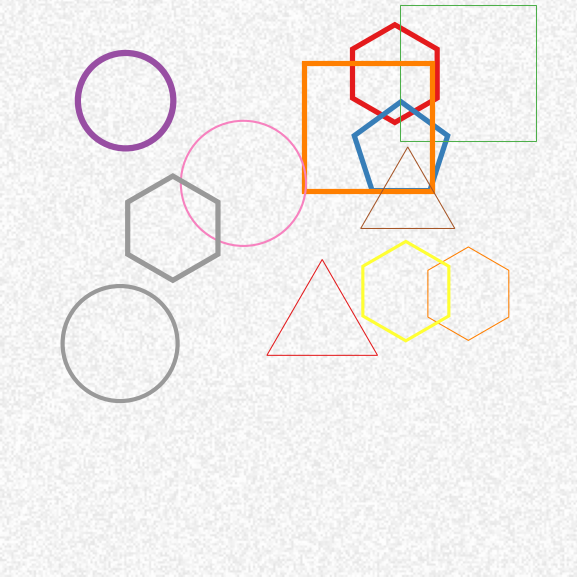[{"shape": "triangle", "thickness": 0.5, "radius": 0.55, "center": [0.558, 0.439]}, {"shape": "hexagon", "thickness": 2.5, "radius": 0.42, "center": [0.684, 0.872]}, {"shape": "pentagon", "thickness": 2.5, "radius": 0.43, "center": [0.694, 0.738]}, {"shape": "square", "thickness": 0.5, "radius": 0.59, "center": [0.811, 0.873]}, {"shape": "circle", "thickness": 3, "radius": 0.41, "center": [0.218, 0.825]}, {"shape": "hexagon", "thickness": 0.5, "radius": 0.4, "center": [0.811, 0.491]}, {"shape": "square", "thickness": 2.5, "radius": 0.55, "center": [0.637, 0.78]}, {"shape": "hexagon", "thickness": 1.5, "radius": 0.43, "center": [0.703, 0.495]}, {"shape": "triangle", "thickness": 0.5, "radius": 0.47, "center": [0.706, 0.651]}, {"shape": "circle", "thickness": 1, "radius": 0.54, "center": [0.421, 0.682]}, {"shape": "circle", "thickness": 2, "radius": 0.5, "center": [0.208, 0.404]}, {"shape": "hexagon", "thickness": 2.5, "radius": 0.45, "center": [0.299, 0.604]}]